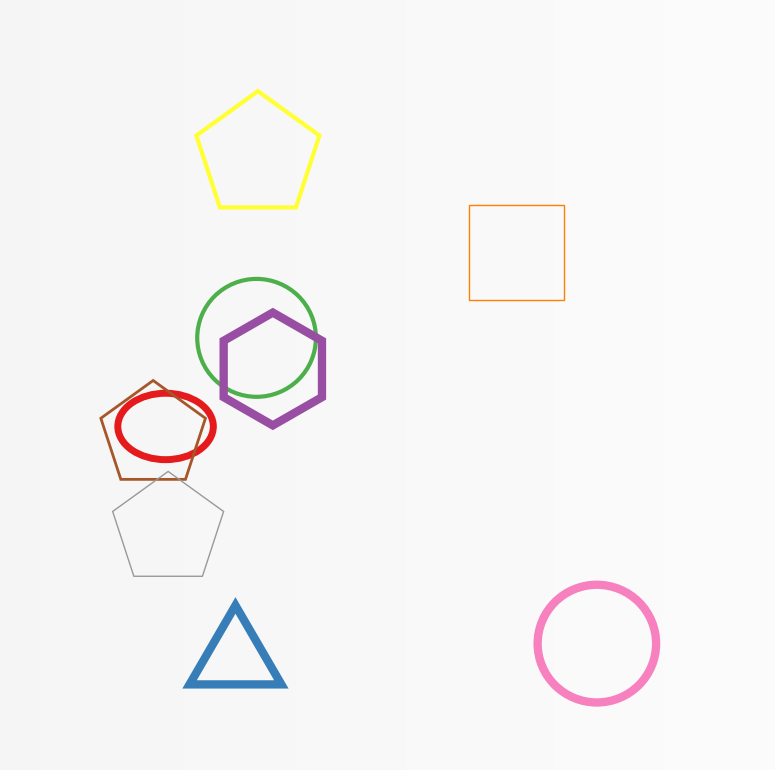[{"shape": "oval", "thickness": 2.5, "radius": 0.31, "center": [0.214, 0.446]}, {"shape": "triangle", "thickness": 3, "radius": 0.34, "center": [0.304, 0.145]}, {"shape": "circle", "thickness": 1.5, "radius": 0.38, "center": [0.331, 0.561]}, {"shape": "hexagon", "thickness": 3, "radius": 0.37, "center": [0.352, 0.521]}, {"shape": "square", "thickness": 0.5, "radius": 0.31, "center": [0.666, 0.672]}, {"shape": "pentagon", "thickness": 1.5, "radius": 0.42, "center": [0.333, 0.798]}, {"shape": "pentagon", "thickness": 1, "radius": 0.35, "center": [0.198, 0.435]}, {"shape": "circle", "thickness": 3, "radius": 0.38, "center": [0.77, 0.164]}, {"shape": "pentagon", "thickness": 0.5, "radius": 0.38, "center": [0.217, 0.312]}]